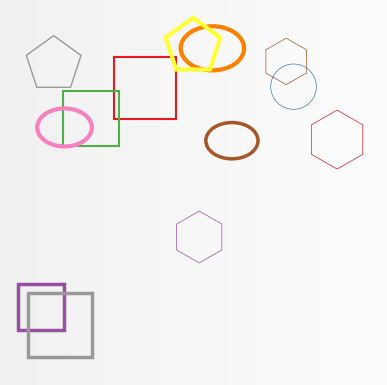[{"shape": "hexagon", "thickness": 0.5, "radius": 0.38, "center": [0.87, 0.637]}, {"shape": "square", "thickness": 1.5, "radius": 0.4, "center": [0.375, 0.772]}, {"shape": "circle", "thickness": 0.5, "radius": 0.29, "center": [0.758, 0.775]}, {"shape": "square", "thickness": 1.5, "radius": 0.36, "center": [0.235, 0.693]}, {"shape": "square", "thickness": 2.5, "radius": 0.3, "center": [0.106, 0.203]}, {"shape": "hexagon", "thickness": 0.5, "radius": 0.34, "center": [0.514, 0.384]}, {"shape": "oval", "thickness": 3, "radius": 0.41, "center": [0.548, 0.875]}, {"shape": "pentagon", "thickness": 3, "radius": 0.37, "center": [0.498, 0.88]}, {"shape": "oval", "thickness": 2.5, "radius": 0.34, "center": [0.599, 0.635]}, {"shape": "hexagon", "thickness": 0.5, "radius": 0.3, "center": [0.738, 0.84]}, {"shape": "oval", "thickness": 3, "radius": 0.35, "center": [0.167, 0.669]}, {"shape": "square", "thickness": 2.5, "radius": 0.41, "center": [0.155, 0.155]}, {"shape": "pentagon", "thickness": 1, "radius": 0.37, "center": [0.138, 0.833]}]